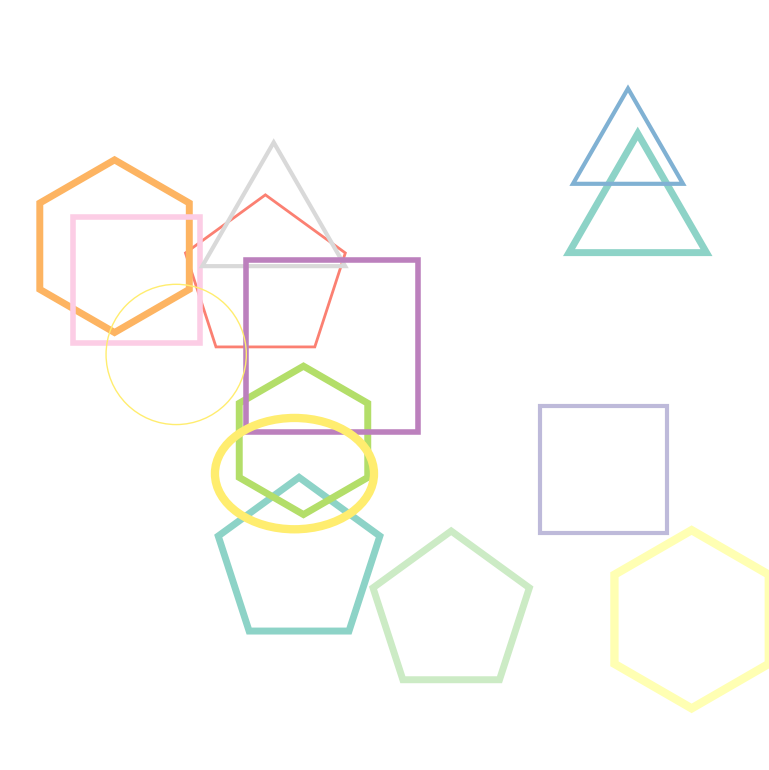[{"shape": "triangle", "thickness": 2.5, "radius": 0.52, "center": [0.828, 0.723]}, {"shape": "pentagon", "thickness": 2.5, "radius": 0.55, "center": [0.388, 0.27]}, {"shape": "hexagon", "thickness": 3, "radius": 0.58, "center": [0.898, 0.196]}, {"shape": "square", "thickness": 1.5, "radius": 0.41, "center": [0.784, 0.39]}, {"shape": "pentagon", "thickness": 1, "radius": 0.55, "center": [0.345, 0.638]}, {"shape": "triangle", "thickness": 1.5, "radius": 0.41, "center": [0.816, 0.803]}, {"shape": "hexagon", "thickness": 2.5, "radius": 0.56, "center": [0.149, 0.68]}, {"shape": "hexagon", "thickness": 2.5, "radius": 0.48, "center": [0.394, 0.428]}, {"shape": "square", "thickness": 2, "radius": 0.41, "center": [0.177, 0.636]}, {"shape": "triangle", "thickness": 1.5, "radius": 0.54, "center": [0.355, 0.708]}, {"shape": "square", "thickness": 2, "radius": 0.56, "center": [0.432, 0.551]}, {"shape": "pentagon", "thickness": 2.5, "radius": 0.53, "center": [0.586, 0.204]}, {"shape": "circle", "thickness": 0.5, "radius": 0.46, "center": [0.229, 0.54]}, {"shape": "oval", "thickness": 3, "radius": 0.52, "center": [0.382, 0.385]}]